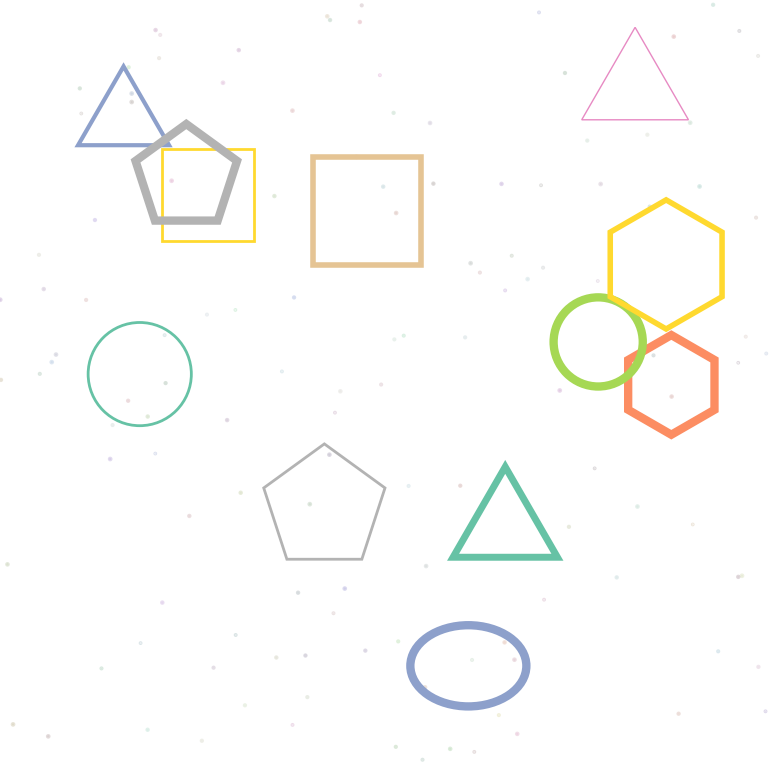[{"shape": "circle", "thickness": 1, "radius": 0.34, "center": [0.181, 0.514]}, {"shape": "triangle", "thickness": 2.5, "radius": 0.39, "center": [0.656, 0.315]}, {"shape": "hexagon", "thickness": 3, "radius": 0.32, "center": [0.872, 0.5]}, {"shape": "oval", "thickness": 3, "radius": 0.38, "center": [0.608, 0.135]}, {"shape": "triangle", "thickness": 1.5, "radius": 0.34, "center": [0.16, 0.846]}, {"shape": "triangle", "thickness": 0.5, "radius": 0.4, "center": [0.825, 0.884]}, {"shape": "circle", "thickness": 3, "radius": 0.29, "center": [0.777, 0.556]}, {"shape": "square", "thickness": 1, "radius": 0.3, "center": [0.27, 0.747]}, {"shape": "hexagon", "thickness": 2, "radius": 0.42, "center": [0.865, 0.657]}, {"shape": "square", "thickness": 2, "radius": 0.35, "center": [0.477, 0.726]}, {"shape": "pentagon", "thickness": 1, "radius": 0.41, "center": [0.421, 0.341]}, {"shape": "pentagon", "thickness": 3, "radius": 0.35, "center": [0.242, 0.77]}]